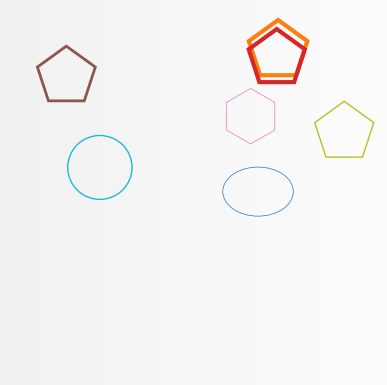[{"shape": "oval", "thickness": 0.5, "radius": 0.46, "center": [0.666, 0.502]}, {"shape": "pentagon", "thickness": 3, "radius": 0.4, "center": [0.718, 0.869]}, {"shape": "pentagon", "thickness": 3, "radius": 0.38, "center": [0.714, 0.848]}, {"shape": "pentagon", "thickness": 2, "radius": 0.39, "center": [0.171, 0.802]}, {"shape": "hexagon", "thickness": 0.5, "radius": 0.36, "center": [0.647, 0.698]}, {"shape": "pentagon", "thickness": 1, "radius": 0.4, "center": [0.888, 0.657]}, {"shape": "circle", "thickness": 1, "radius": 0.41, "center": [0.258, 0.565]}]